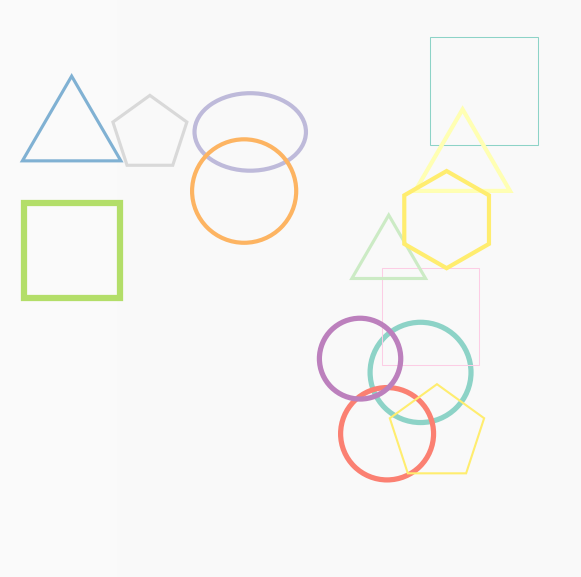[{"shape": "circle", "thickness": 2.5, "radius": 0.43, "center": [0.724, 0.354]}, {"shape": "square", "thickness": 0.5, "radius": 0.47, "center": [0.833, 0.841]}, {"shape": "triangle", "thickness": 2, "radius": 0.47, "center": [0.796, 0.716]}, {"shape": "oval", "thickness": 2, "radius": 0.48, "center": [0.431, 0.771]}, {"shape": "circle", "thickness": 2.5, "radius": 0.4, "center": [0.666, 0.248]}, {"shape": "triangle", "thickness": 1.5, "radius": 0.49, "center": [0.123, 0.77]}, {"shape": "circle", "thickness": 2, "radius": 0.45, "center": [0.42, 0.668]}, {"shape": "square", "thickness": 3, "radius": 0.41, "center": [0.123, 0.565]}, {"shape": "square", "thickness": 0.5, "radius": 0.42, "center": [0.74, 0.452]}, {"shape": "pentagon", "thickness": 1.5, "radius": 0.33, "center": [0.258, 0.767]}, {"shape": "circle", "thickness": 2.5, "radius": 0.35, "center": [0.619, 0.378]}, {"shape": "triangle", "thickness": 1.5, "radius": 0.37, "center": [0.669, 0.554]}, {"shape": "hexagon", "thickness": 2, "radius": 0.42, "center": [0.768, 0.619]}, {"shape": "pentagon", "thickness": 1, "radius": 0.43, "center": [0.752, 0.249]}]